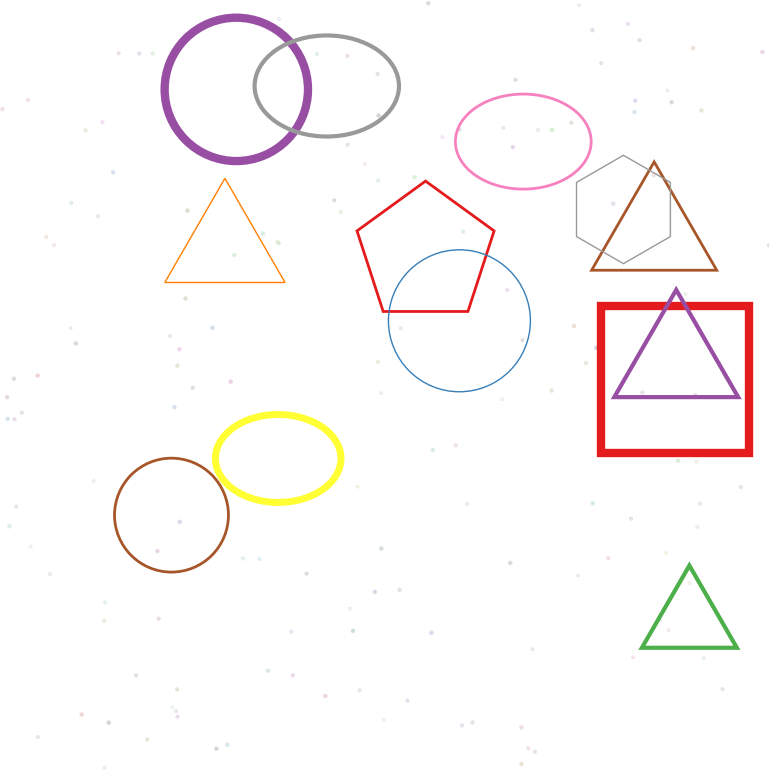[{"shape": "pentagon", "thickness": 1, "radius": 0.47, "center": [0.553, 0.671]}, {"shape": "square", "thickness": 3, "radius": 0.48, "center": [0.877, 0.507]}, {"shape": "circle", "thickness": 0.5, "radius": 0.46, "center": [0.597, 0.583]}, {"shape": "triangle", "thickness": 1.5, "radius": 0.36, "center": [0.895, 0.194]}, {"shape": "circle", "thickness": 3, "radius": 0.47, "center": [0.307, 0.884]}, {"shape": "triangle", "thickness": 1.5, "radius": 0.46, "center": [0.878, 0.531]}, {"shape": "triangle", "thickness": 0.5, "radius": 0.45, "center": [0.292, 0.678]}, {"shape": "oval", "thickness": 2.5, "radius": 0.41, "center": [0.361, 0.405]}, {"shape": "circle", "thickness": 1, "radius": 0.37, "center": [0.223, 0.331]}, {"shape": "triangle", "thickness": 1, "radius": 0.47, "center": [0.85, 0.696]}, {"shape": "oval", "thickness": 1, "radius": 0.44, "center": [0.68, 0.816]}, {"shape": "oval", "thickness": 1.5, "radius": 0.47, "center": [0.424, 0.888]}, {"shape": "hexagon", "thickness": 0.5, "radius": 0.35, "center": [0.81, 0.728]}]